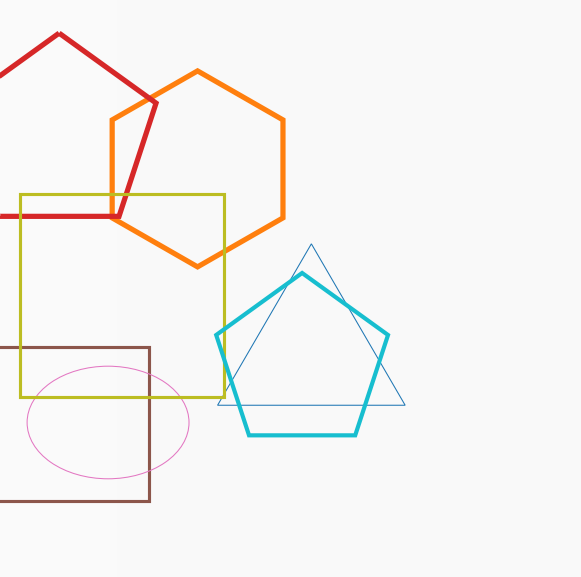[{"shape": "triangle", "thickness": 0.5, "radius": 0.93, "center": [0.536, 0.391]}, {"shape": "hexagon", "thickness": 2.5, "radius": 0.85, "center": [0.34, 0.707]}, {"shape": "pentagon", "thickness": 2.5, "radius": 0.88, "center": [0.102, 0.766]}, {"shape": "square", "thickness": 1.5, "radius": 0.67, "center": [0.123, 0.265]}, {"shape": "oval", "thickness": 0.5, "radius": 0.7, "center": [0.186, 0.268]}, {"shape": "square", "thickness": 1.5, "radius": 0.88, "center": [0.21, 0.487]}, {"shape": "pentagon", "thickness": 2, "radius": 0.78, "center": [0.52, 0.371]}]